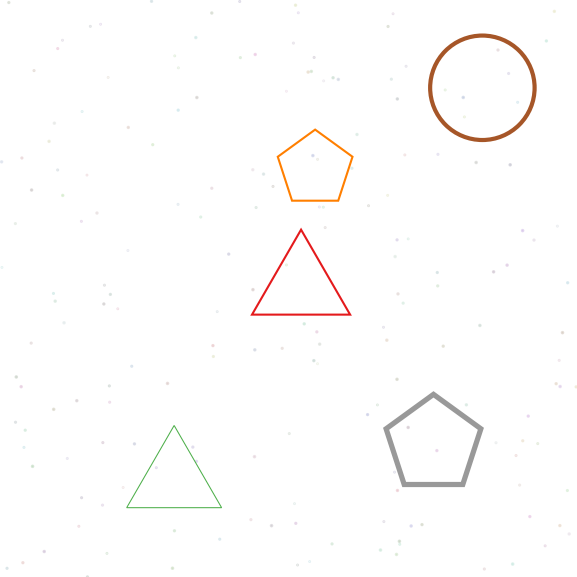[{"shape": "triangle", "thickness": 1, "radius": 0.49, "center": [0.521, 0.503]}, {"shape": "triangle", "thickness": 0.5, "radius": 0.47, "center": [0.302, 0.167]}, {"shape": "pentagon", "thickness": 1, "radius": 0.34, "center": [0.546, 0.707]}, {"shape": "circle", "thickness": 2, "radius": 0.45, "center": [0.835, 0.847]}, {"shape": "pentagon", "thickness": 2.5, "radius": 0.43, "center": [0.751, 0.23]}]